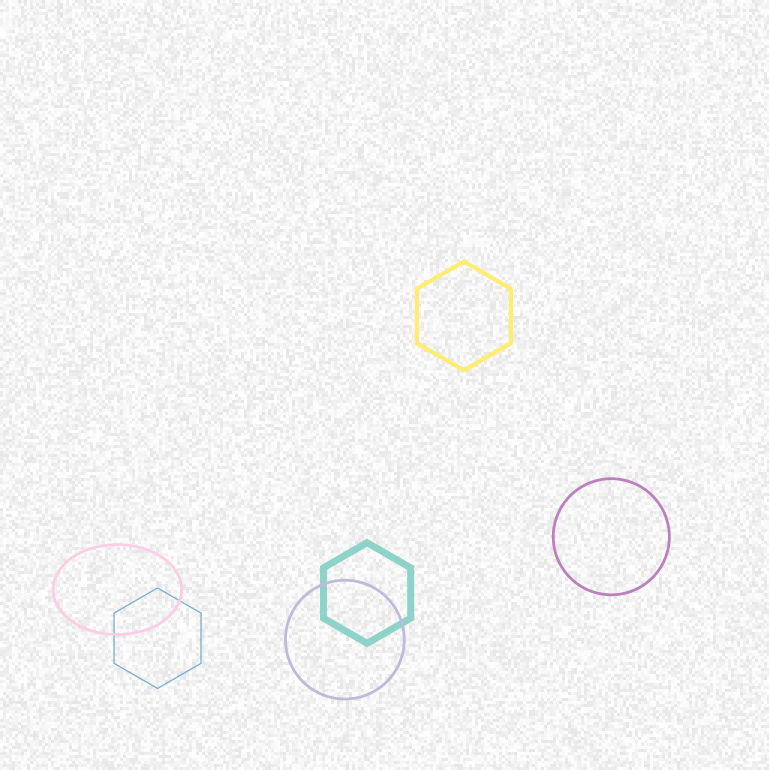[{"shape": "hexagon", "thickness": 2.5, "radius": 0.33, "center": [0.477, 0.23]}, {"shape": "circle", "thickness": 1, "radius": 0.39, "center": [0.448, 0.169]}, {"shape": "hexagon", "thickness": 0.5, "radius": 0.33, "center": [0.205, 0.171]}, {"shape": "oval", "thickness": 1, "radius": 0.42, "center": [0.152, 0.234]}, {"shape": "circle", "thickness": 1, "radius": 0.38, "center": [0.794, 0.303]}, {"shape": "hexagon", "thickness": 1.5, "radius": 0.35, "center": [0.602, 0.59]}]